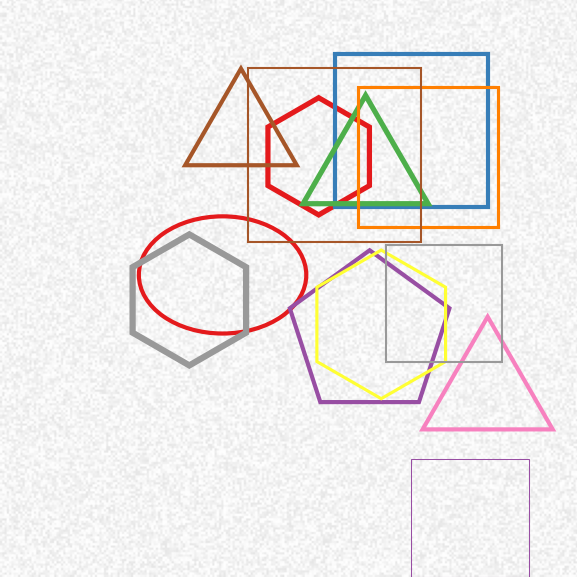[{"shape": "oval", "thickness": 2, "radius": 0.72, "center": [0.385, 0.523]}, {"shape": "hexagon", "thickness": 2.5, "radius": 0.51, "center": [0.552, 0.728]}, {"shape": "square", "thickness": 2, "radius": 0.66, "center": [0.713, 0.773]}, {"shape": "triangle", "thickness": 2.5, "radius": 0.63, "center": [0.633, 0.709]}, {"shape": "square", "thickness": 0.5, "radius": 0.51, "center": [0.814, 0.102]}, {"shape": "pentagon", "thickness": 2, "radius": 0.73, "center": [0.64, 0.42]}, {"shape": "square", "thickness": 1.5, "radius": 0.61, "center": [0.741, 0.727]}, {"shape": "hexagon", "thickness": 1.5, "radius": 0.64, "center": [0.66, 0.437]}, {"shape": "triangle", "thickness": 2, "radius": 0.56, "center": [0.417, 0.769]}, {"shape": "square", "thickness": 1, "radius": 0.75, "center": [0.579, 0.731]}, {"shape": "triangle", "thickness": 2, "radius": 0.65, "center": [0.844, 0.321]}, {"shape": "square", "thickness": 1, "radius": 0.51, "center": [0.769, 0.473]}, {"shape": "hexagon", "thickness": 3, "radius": 0.57, "center": [0.328, 0.48]}]